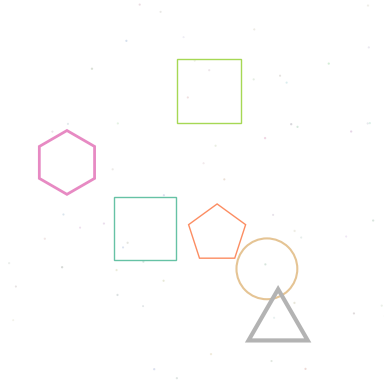[{"shape": "square", "thickness": 1, "radius": 0.41, "center": [0.377, 0.406]}, {"shape": "pentagon", "thickness": 1, "radius": 0.39, "center": [0.564, 0.392]}, {"shape": "hexagon", "thickness": 2, "radius": 0.41, "center": [0.174, 0.578]}, {"shape": "square", "thickness": 1, "radius": 0.42, "center": [0.543, 0.764]}, {"shape": "circle", "thickness": 1.5, "radius": 0.4, "center": [0.693, 0.302]}, {"shape": "triangle", "thickness": 3, "radius": 0.44, "center": [0.722, 0.16]}]